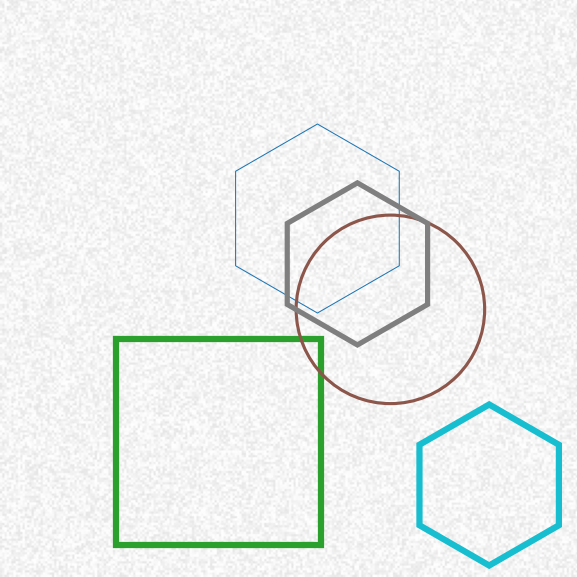[{"shape": "hexagon", "thickness": 0.5, "radius": 0.82, "center": [0.55, 0.621]}, {"shape": "square", "thickness": 3, "radius": 0.89, "center": [0.378, 0.234]}, {"shape": "circle", "thickness": 1.5, "radius": 0.82, "center": [0.676, 0.463]}, {"shape": "hexagon", "thickness": 2.5, "radius": 0.7, "center": [0.619, 0.542]}, {"shape": "hexagon", "thickness": 3, "radius": 0.7, "center": [0.847, 0.159]}]